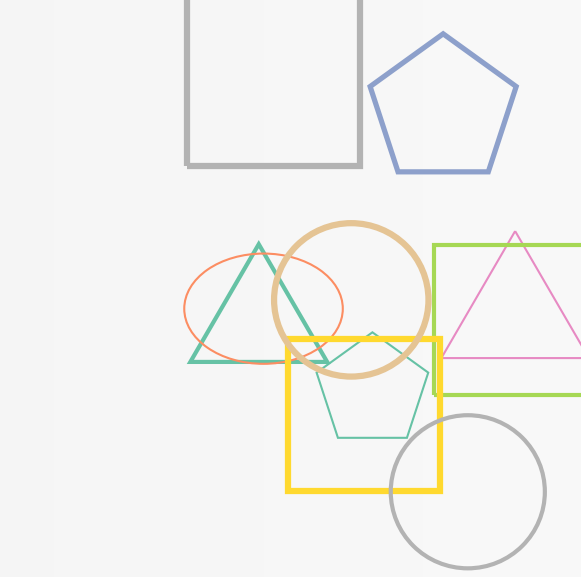[{"shape": "triangle", "thickness": 2, "radius": 0.68, "center": [0.445, 0.44]}, {"shape": "pentagon", "thickness": 1, "radius": 0.5, "center": [0.641, 0.323]}, {"shape": "oval", "thickness": 1, "radius": 0.68, "center": [0.453, 0.465]}, {"shape": "pentagon", "thickness": 2.5, "radius": 0.66, "center": [0.762, 0.808]}, {"shape": "triangle", "thickness": 1, "radius": 0.73, "center": [0.886, 0.452]}, {"shape": "square", "thickness": 2, "radius": 0.65, "center": [0.876, 0.445]}, {"shape": "square", "thickness": 3, "radius": 0.66, "center": [0.626, 0.28]}, {"shape": "circle", "thickness": 3, "radius": 0.66, "center": [0.604, 0.48]}, {"shape": "square", "thickness": 3, "radius": 0.75, "center": [0.471, 0.861]}, {"shape": "circle", "thickness": 2, "radius": 0.66, "center": [0.805, 0.148]}]